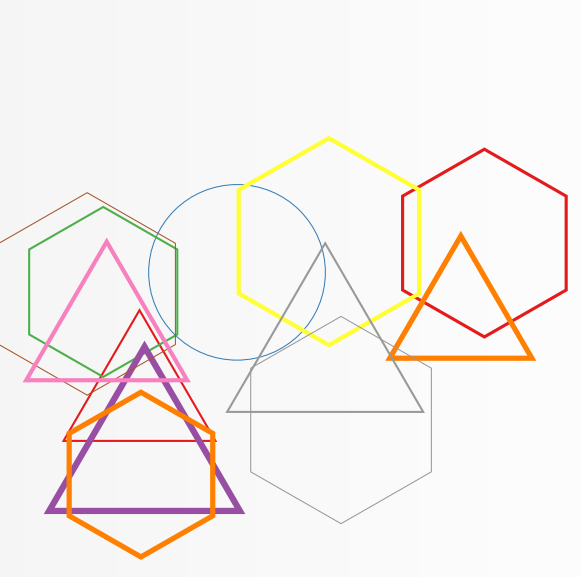[{"shape": "hexagon", "thickness": 1.5, "radius": 0.81, "center": [0.833, 0.578]}, {"shape": "triangle", "thickness": 1, "radius": 0.75, "center": [0.24, 0.311]}, {"shape": "circle", "thickness": 0.5, "radius": 0.76, "center": [0.408, 0.528]}, {"shape": "hexagon", "thickness": 1, "radius": 0.74, "center": [0.178, 0.494]}, {"shape": "triangle", "thickness": 3, "radius": 0.95, "center": [0.249, 0.209]}, {"shape": "hexagon", "thickness": 2.5, "radius": 0.71, "center": [0.243, 0.177]}, {"shape": "triangle", "thickness": 2.5, "radius": 0.71, "center": [0.793, 0.449]}, {"shape": "hexagon", "thickness": 2, "radius": 0.9, "center": [0.566, 0.581]}, {"shape": "hexagon", "thickness": 0.5, "radius": 0.88, "center": [0.15, 0.49]}, {"shape": "triangle", "thickness": 2, "radius": 0.8, "center": [0.184, 0.421]}, {"shape": "triangle", "thickness": 1, "radius": 0.97, "center": [0.559, 0.383]}, {"shape": "hexagon", "thickness": 0.5, "radius": 0.9, "center": [0.587, 0.272]}]